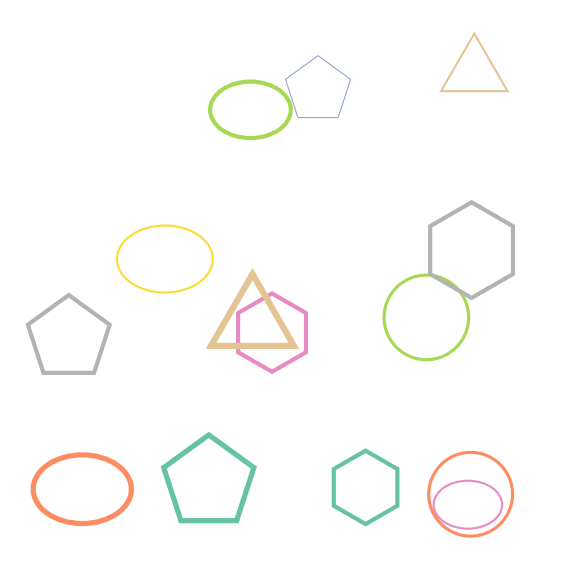[{"shape": "pentagon", "thickness": 2.5, "radius": 0.41, "center": [0.362, 0.164]}, {"shape": "hexagon", "thickness": 2, "radius": 0.32, "center": [0.633, 0.155]}, {"shape": "oval", "thickness": 2.5, "radius": 0.42, "center": [0.142, 0.152]}, {"shape": "circle", "thickness": 1.5, "radius": 0.36, "center": [0.815, 0.143]}, {"shape": "pentagon", "thickness": 0.5, "radius": 0.3, "center": [0.551, 0.843]}, {"shape": "oval", "thickness": 1, "radius": 0.3, "center": [0.81, 0.125]}, {"shape": "hexagon", "thickness": 2, "radius": 0.34, "center": [0.471, 0.423]}, {"shape": "oval", "thickness": 2, "radius": 0.35, "center": [0.434, 0.809]}, {"shape": "circle", "thickness": 1.5, "radius": 0.37, "center": [0.738, 0.449]}, {"shape": "oval", "thickness": 1, "radius": 0.41, "center": [0.286, 0.551]}, {"shape": "triangle", "thickness": 1, "radius": 0.33, "center": [0.821, 0.874]}, {"shape": "triangle", "thickness": 3, "radius": 0.41, "center": [0.437, 0.442]}, {"shape": "hexagon", "thickness": 2, "radius": 0.41, "center": [0.817, 0.566]}, {"shape": "pentagon", "thickness": 2, "radius": 0.37, "center": [0.119, 0.414]}]